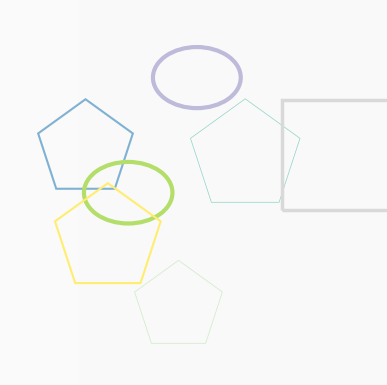[{"shape": "pentagon", "thickness": 0.5, "radius": 0.74, "center": [0.633, 0.595]}, {"shape": "oval", "thickness": 3, "radius": 0.57, "center": [0.508, 0.798]}, {"shape": "pentagon", "thickness": 1.5, "radius": 0.64, "center": [0.221, 0.614]}, {"shape": "oval", "thickness": 3, "radius": 0.57, "center": [0.331, 0.499]}, {"shape": "square", "thickness": 2.5, "radius": 0.71, "center": [0.87, 0.597]}, {"shape": "pentagon", "thickness": 0.5, "radius": 0.6, "center": [0.461, 0.205]}, {"shape": "pentagon", "thickness": 1.5, "radius": 0.72, "center": [0.278, 0.381]}]